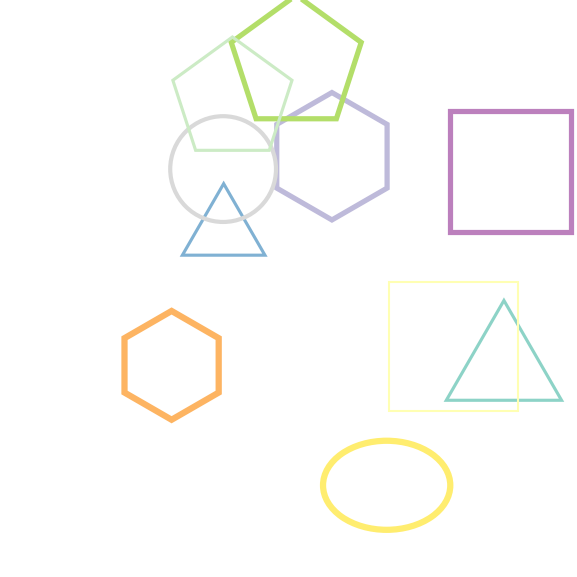[{"shape": "triangle", "thickness": 1.5, "radius": 0.58, "center": [0.873, 0.364]}, {"shape": "square", "thickness": 1, "radius": 0.56, "center": [0.785, 0.399]}, {"shape": "hexagon", "thickness": 2.5, "radius": 0.55, "center": [0.575, 0.729]}, {"shape": "triangle", "thickness": 1.5, "radius": 0.41, "center": [0.387, 0.599]}, {"shape": "hexagon", "thickness": 3, "radius": 0.47, "center": [0.297, 0.366]}, {"shape": "pentagon", "thickness": 2.5, "radius": 0.59, "center": [0.513, 0.889]}, {"shape": "circle", "thickness": 2, "radius": 0.46, "center": [0.386, 0.706]}, {"shape": "square", "thickness": 2.5, "radius": 0.52, "center": [0.884, 0.702]}, {"shape": "pentagon", "thickness": 1.5, "radius": 0.54, "center": [0.402, 0.827]}, {"shape": "oval", "thickness": 3, "radius": 0.55, "center": [0.67, 0.159]}]